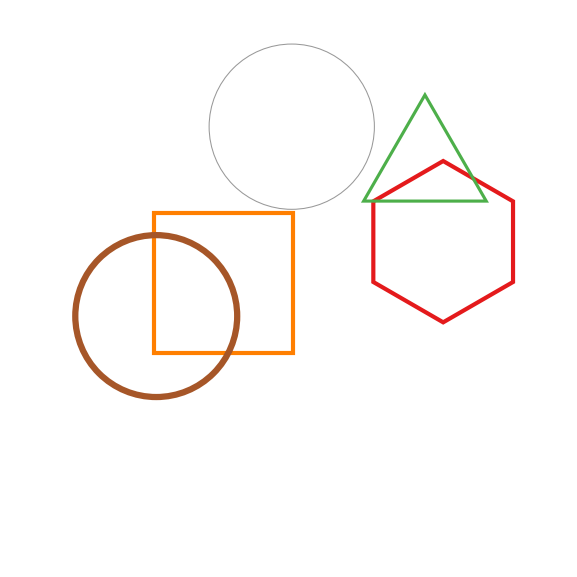[{"shape": "hexagon", "thickness": 2, "radius": 0.7, "center": [0.767, 0.581]}, {"shape": "triangle", "thickness": 1.5, "radius": 0.61, "center": [0.736, 0.712]}, {"shape": "square", "thickness": 2, "radius": 0.6, "center": [0.387, 0.51]}, {"shape": "circle", "thickness": 3, "radius": 0.7, "center": [0.271, 0.452]}, {"shape": "circle", "thickness": 0.5, "radius": 0.72, "center": [0.505, 0.78]}]